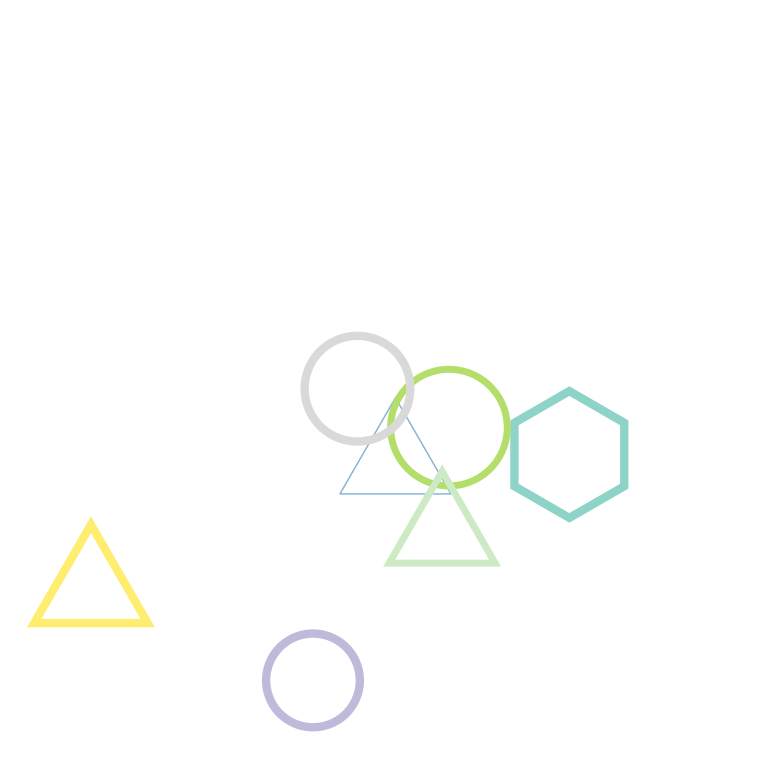[{"shape": "hexagon", "thickness": 3, "radius": 0.41, "center": [0.739, 0.41]}, {"shape": "circle", "thickness": 3, "radius": 0.3, "center": [0.406, 0.116]}, {"shape": "triangle", "thickness": 0.5, "radius": 0.42, "center": [0.514, 0.4]}, {"shape": "circle", "thickness": 2.5, "radius": 0.38, "center": [0.583, 0.445]}, {"shape": "circle", "thickness": 3, "radius": 0.34, "center": [0.464, 0.495]}, {"shape": "triangle", "thickness": 2.5, "radius": 0.4, "center": [0.574, 0.308]}, {"shape": "triangle", "thickness": 3, "radius": 0.43, "center": [0.118, 0.233]}]